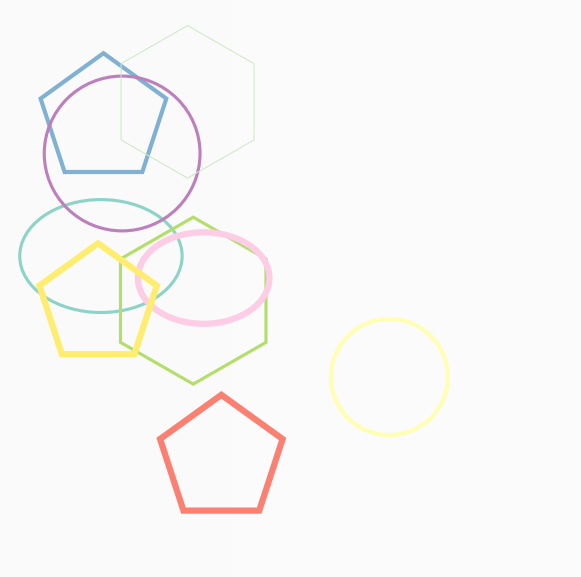[{"shape": "oval", "thickness": 1.5, "radius": 0.7, "center": [0.174, 0.556]}, {"shape": "circle", "thickness": 2, "radius": 0.5, "center": [0.67, 0.346]}, {"shape": "pentagon", "thickness": 3, "radius": 0.55, "center": [0.381, 0.205]}, {"shape": "pentagon", "thickness": 2, "radius": 0.57, "center": [0.178, 0.793]}, {"shape": "hexagon", "thickness": 1.5, "radius": 0.72, "center": [0.332, 0.479]}, {"shape": "oval", "thickness": 3, "radius": 0.57, "center": [0.35, 0.518]}, {"shape": "circle", "thickness": 1.5, "radius": 0.67, "center": [0.21, 0.733]}, {"shape": "hexagon", "thickness": 0.5, "radius": 0.66, "center": [0.323, 0.823]}, {"shape": "pentagon", "thickness": 3, "radius": 0.53, "center": [0.169, 0.472]}]